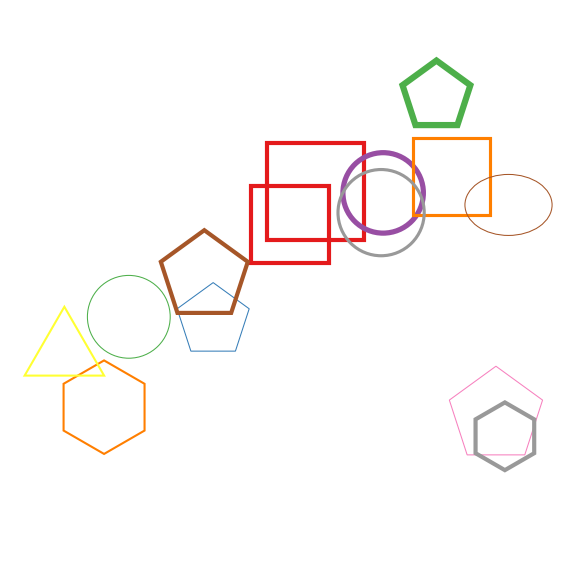[{"shape": "square", "thickness": 2, "radius": 0.33, "center": [0.502, 0.61]}, {"shape": "square", "thickness": 2, "radius": 0.42, "center": [0.547, 0.668]}, {"shape": "pentagon", "thickness": 0.5, "radius": 0.33, "center": [0.369, 0.444]}, {"shape": "circle", "thickness": 0.5, "radius": 0.36, "center": [0.223, 0.451]}, {"shape": "pentagon", "thickness": 3, "radius": 0.31, "center": [0.756, 0.833]}, {"shape": "circle", "thickness": 2.5, "radius": 0.35, "center": [0.663, 0.665]}, {"shape": "hexagon", "thickness": 1, "radius": 0.4, "center": [0.18, 0.294]}, {"shape": "square", "thickness": 1.5, "radius": 0.33, "center": [0.781, 0.693]}, {"shape": "triangle", "thickness": 1, "radius": 0.4, "center": [0.111, 0.388]}, {"shape": "pentagon", "thickness": 2, "radius": 0.4, "center": [0.354, 0.521]}, {"shape": "oval", "thickness": 0.5, "radius": 0.38, "center": [0.881, 0.644]}, {"shape": "pentagon", "thickness": 0.5, "radius": 0.42, "center": [0.859, 0.28]}, {"shape": "circle", "thickness": 1.5, "radius": 0.37, "center": [0.66, 0.631]}, {"shape": "hexagon", "thickness": 2, "radius": 0.29, "center": [0.874, 0.244]}]